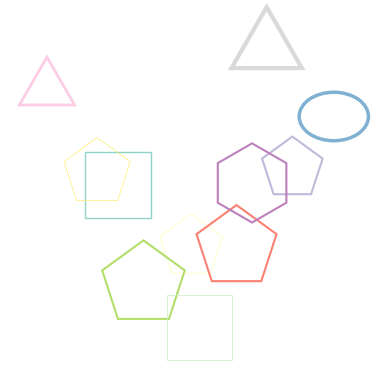[{"shape": "square", "thickness": 1, "radius": 0.43, "center": [0.306, 0.52]}, {"shape": "pentagon", "thickness": 0.5, "radius": 0.43, "center": [0.497, 0.359]}, {"shape": "pentagon", "thickness": 1.5, "radius": 0.41, "center": [0.759, 0.563]}, {"shape": "pentagon", "thickness": 1.5, "radius": 0.55, "center": [0.614, 0.358]}, {"shape": "oval", "thickness": 2.5, "radius": 0.45, "center": [0.867, 0.697]}, {"shape": "pentagon", "thickness": 1.5, "radius": 0.56, "center": [0.373, 0.263]}, {"shape": "triangle", "thickness": 2, "radius": 0.41, "center": [0.122, 0.769]}, {"shape": "triangle", "thickness": 3, "radius": 0.53, "center": [0.693, 0.876]}, {"shape": "hexagon", "thickness": 1.5, "radius": 0.51, "center": [0.655, 0.525]}, {"shape": "square", "thickness": 0.5, "radius": 0.42, "center": [0.518, 0.148]}, {"shape": "pentagon", "thickness": 0.5, "radius": 0.45, "center": [0.252, 0.552]}]